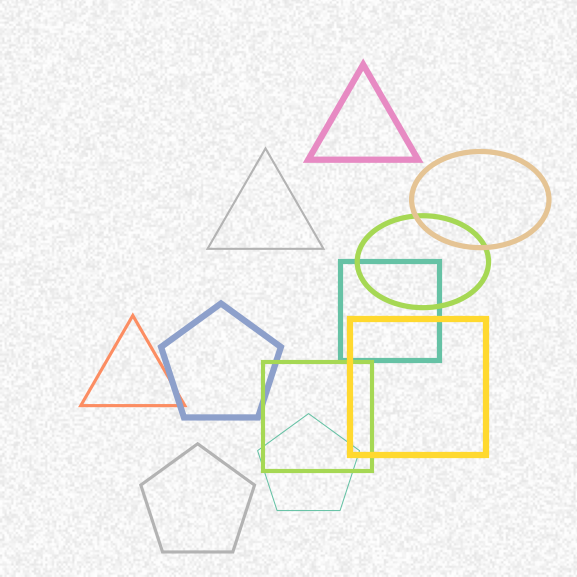[{"shape": "square", "thickness": 2.5, "radius": 0.43, "center": [0.675, 0.461]}, {"shape": "pentagon", "thickness": 0.5, "radius": 0.46, "center": [0.534, 0.19]}, {"shape": "triangle", "thickness": 1.5, "radius": 0.52, "center": [0.23, 0.349]}, {"shape": "pentagon", "thickness": 3, "radius": 0.55, "center": [0.383, 0.365]}, {"shape": "triangle", "thickness": 3, "radius": 0.55, "center": [0.629, 0.777]}, {"shape": "square", "thickness": 2, "radius": 0.47, "center": [0.55, 0.278]}, {"shape": "oval", "thickness": 2.5, "radius": 0.57, "center": [0.732, 0.546]}, {"shape": "square", "thickness": 3, "radius": 0.59, "center": [0.724, 0.329]}, {"shape": "oval", "thickness": 2.5, "radius": 0.59, "center": [0.832, 0.654]}, {"shape": "pentagon", "thickness": 1.5, "radius": 0.52, "center": [0.342, 0.127]}, {"shape": "triangle", "thickness": 1, "radius": 0.58, "center": [0.46, 0.626]}]